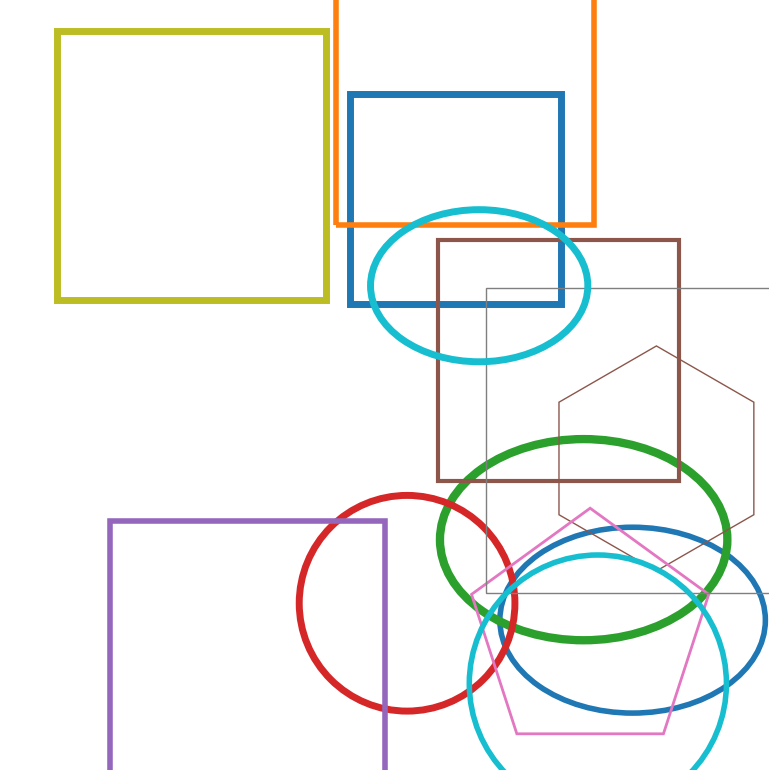[{"shape": "oval", "thickness": 2, "radius": 0.86, "center": [0.822, 0.195]}, {"shape": "square", "thickness": 2.5, "radius": 0.68, "center": [0.592, 0.741]}, {"shape": "square", "thickness": 2, "radius": 0.84, "center": [0.604, 0.874]}, {"shape": "oval", "thickness": 3, "radius": 0.93, "center": [0.758, 0.299]}, {"shape": "circle", "thickness": 2.5, "radius": 0.7, "center": [0.529, 0.217]}, {"shape": "square", "thickness": 2, "radius": 0.89, "center": [0.321, 0.145]}, {"shape": "square", "thickness": 1.5, "radius": 0.78, "center": [0.726, 0.532]}, {"shape": "hexagon", "thickness": 0.5, "radius": 0.73, "center": [0.852, 0.405]}, {"shape": "pentagon", "thickness": 1, "radius": 0.81, "center": [0.766, 0.178]}, {"shape": "square", "thickness": 0.5, "radius": 0.99, "center": [0.829, 0.428]}, {"shape": "square", "thickness": 2.5, "radius": 0.87, "center": [0.248, 0.785]}, {"shape": "circle", "thickness": 2, "radius": 0.83, "center": [0.776, 0.112]}, {"shape": "oval", "thickness": 2.5, "radius": 0.71, "center": [0.622, 0.629]}]